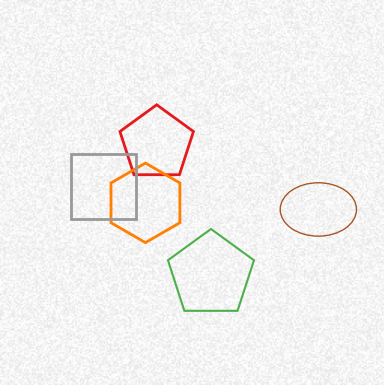[{"shape": "pentagon", "thickness": 2, "radius": 0.5, "center": [0.407, 0.627]}, {"shape": "pentagon", "thickness": 1.5, "radius": 0.59, "center": [0.548, 0.288]}, {"shape": "hexagon", "thickness": 2, "radius": 0.52, "center": [0.378, 0.473]}, {"shape": "oval", "thickness": 1, "radius": 0.5, "center": [0.827, 0.456]}, {"shape": "square", "thickness": 2, "radius": 0.42, "center": [0.27, 0.516]}]